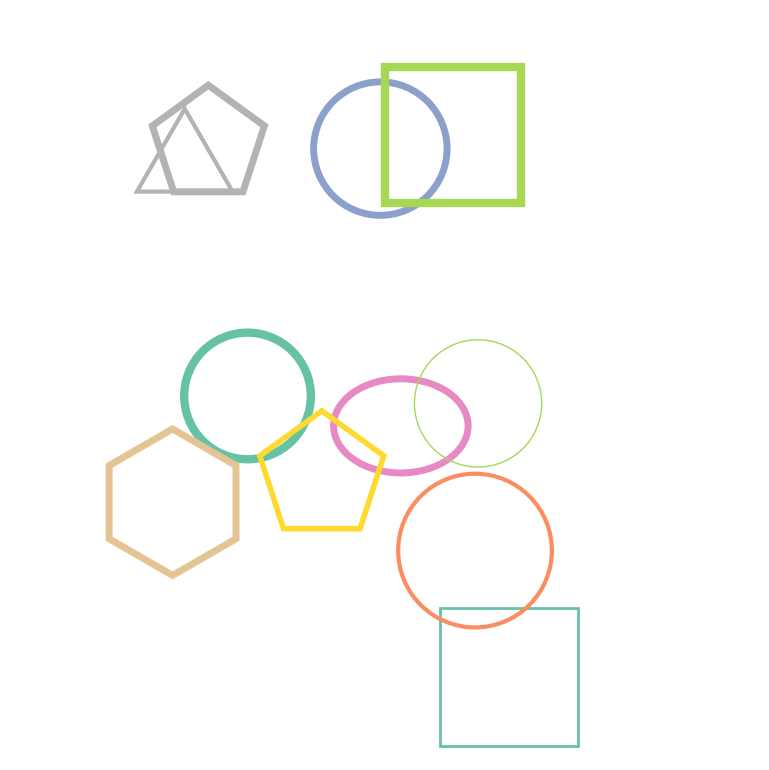[{"shape": "square", "thickness": 1, "radius": 0.45, "center": [0.661, 0.121]}, {"shape": "circle", "thickness": 3, "radius": 0.41, "center": [0.321, 0.486]}, {"shape": "circle", "thickness": 1.5, "radius": 0.5, "center": [0.617, 0.285]}, {"shape": "circle", "thickness": 2.5, "radius": 0.43, "center": [0.494, 0.807]}, {"shape": "oval", "thickness": 2.5, "radius": 0.44, "center": [0.521, 0.447]}, {"shape": "square", "thickness": 3, "radius": 0.44, "center": [0.589, 0.824]}, {"shape": "circle", "thickness": 0.5, "radius": 0.41, "center": [0.621, 0.476]}, {"shape": "pentagon", "thickness": 2, "radius": 0.42, "center": [0.418, 0.382]}, {"shape": "hexagon", "thickness": 2.5, "radius": 0.48, "center": [0.224, 0.348]}, {"shape": "pentagon", "thickness": 2.5, "radius": 0.38, "center": [0.271, 0.813]}, {"shape": "triangle", "thickness": 1.5, "radius": 0.36, "center": [0.24, 0.787]}]